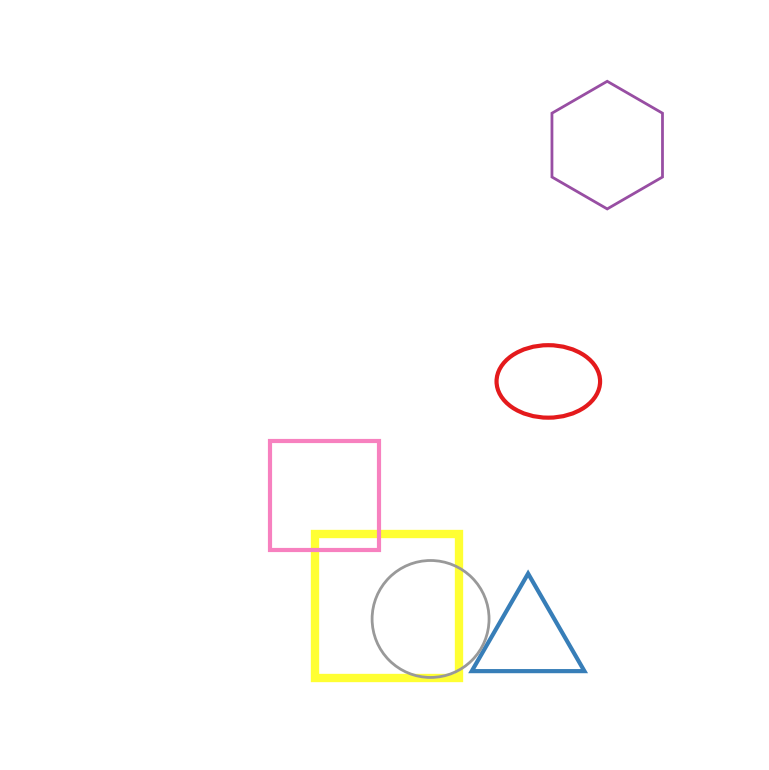[{"shape": "oval", "thickness": 1.5, "radius": 0.34, "center": [0.712, 0.505]}, {"shape": "triangle", "thickness": 1.5, "radius": 0.42, "center": [0.686, 0.171]}, {"shape": "hexagon", "thickness": 1, "radius": 0.41, "center": [0.789, 0.812]}, {"shape": "square", "thickness": 3, "radius": 0.47, "center": [0.502, 0.213]}, {"shape": "square", "thickness": 1.5, "radius": 0.35, "center": [0.422, 0.356]}, {"shape": "circle", "thickness": 1, "radius": 0.38, "center": [0.559, 0.196]}]